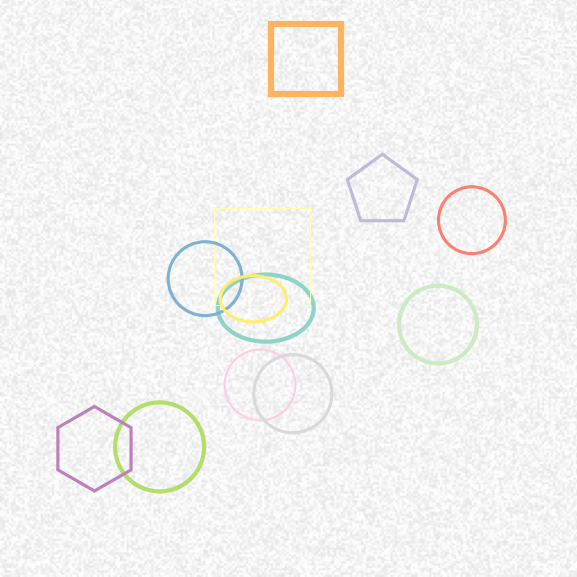[{"shape": "oval", "thickness": 2, "radius": 0.42, "center": [0.46, 0.466]}, {"shape": "square", "thickness": 0.5, "radius": 0.42, "center": [0.453, 0.555]}, {"shape": "pentagon", "thickness": 1.5, "radius": 0.32, "center": [0.662, 0.668]}, {"shape": "circle", "thickness": 1.5, "radius": 0.29, "center": [0.817, 0.618]}, {"shape": "circle", "thickness": 1.5, "radius": 0.32, "center": [0.355, 0.517]}, {"shape": "square", "thickness": 3, "radius": 0.3, "center": [0.53, 0.896]}, {"shape": "circle", "thickness": 2, "radius": 0.39, "center": [0.276, 0.225]}, {"shape": "circle", "thickness": 1, "radius": 0.31, "center": [0.45, 0.333]}, {"shape": "circle", "thickness": 1.5, "radius": 0.34, "center": [0.507, 0.317]}, {"shape": "hexagon", "thickness": 1.5, "radius": 0.37, "center": [0.164, 0.222]}, {"shape": "circle", "thickness": 2, "radius": 0.34, "center": [0.758, 0.437]}, {"shape": "oval", "thickness": 1.5, "radius": 0.29, "center": [0.439, 0.482]}]